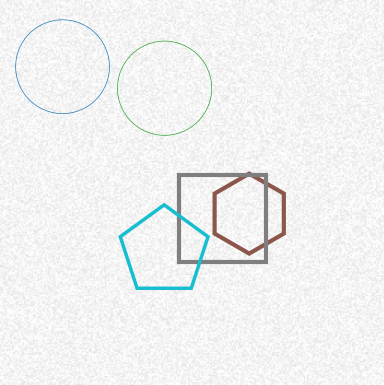[{"shape": "circle", "thickness": 0.5, "radius": 0.61, "center": [0.162, 0.827]}, {"shape": "circle", "thickness": 0.5, "radius": 0.61, "center": [0.427, 0.771]}, {"shape": "hexagon", "thickness": 3, "radius": 0.52, "center": [0.647, 0.445]}, {"shape": "square", "thickness": 3, "radius": 0.57, "center": [0.578, 0.433]}, {"shape": "pentagon", "thickness": 2.5, "radius": 0.6, "center": [0.426, 0.348]}]